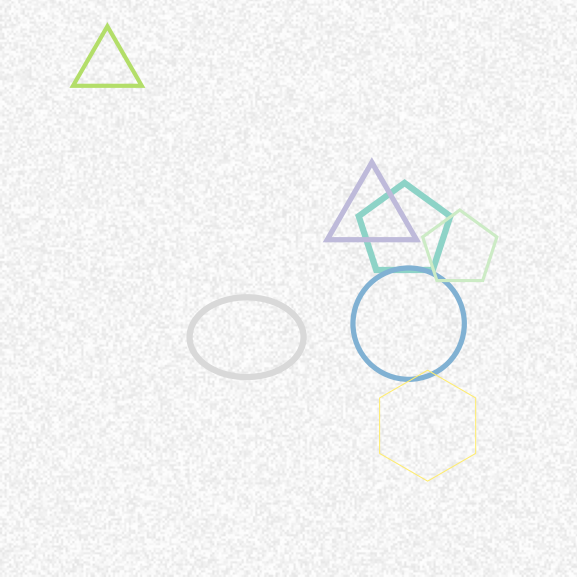[{"shape": "pentagon", "thickness": 3, "radius": 0.42, "center": [0.7, 0.599]}, {"shape": "triangle", "thickness": 2.5, "radius": 0.45, "center": [0.644, 0.629]}, {"shape": "circle", "thickness": 2.5, "radius": 0.48, "center": [0.708, 0.439]}, {"shape": "triangle", "thickness": 2, "radius": 0.34, "center": [0.186, 0.885]}, {"shape": "oval", "thickness": 3, "radius": 0.49, "center": [0.427, 0.415]}, {"shape": "pentagon", "thickness": 1.5, "radius": 0.34, "center": [0.796, 0.568]}, {"shape": "hexagon", "thickness": 0.5, "radius": 0.48, "center": [0.741, 0.262]}]